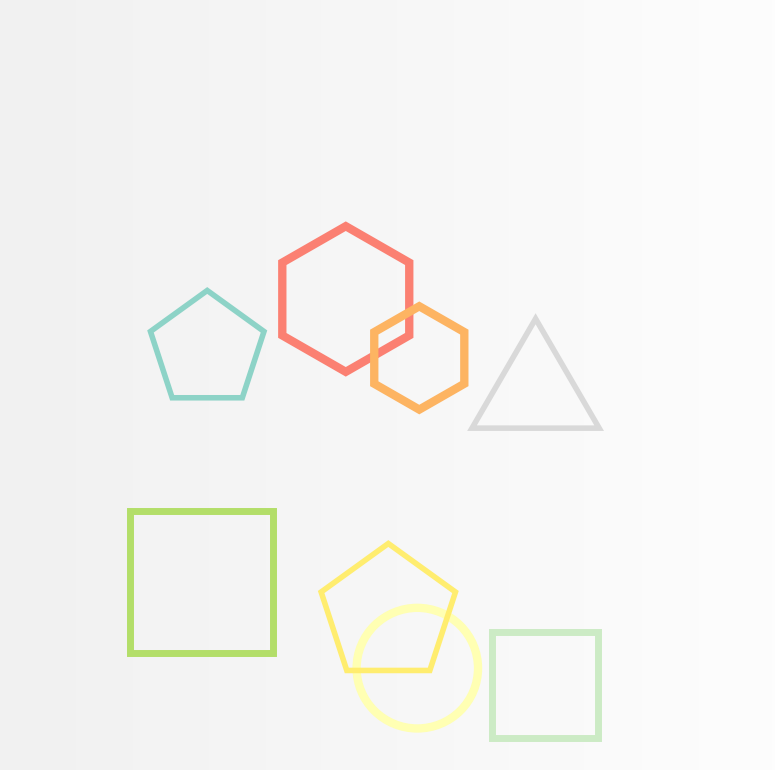[{"shape": "pentagon", "thickness": 2, "radius": 0.39, "center": [0.267, 0.546]}, {"shape": "circle", "thickness": 3, "radius": 0.39, "center": [0.538, 0.132]}, {"shape": "hexagon", "thickness": 3, "radius": 0.47, "center": [0.446, 0.612]}, {"shape": "hexagon", "thickness": 3, "radius": 0.34, "center": [0.541, 0.535]}, {"shape": "square", "thickness": 2.5, "radius": 0.46, "center": [0.26, 0.244]}, {"shape": "triangle", "thickness": 2, "radius": 0.47, "center": [0.691, 0.491]}, {"shape": "square", "thickness": 2.5, "radius": 0.34, "center": [0.704, 0.111]}, {"shape": "pentagon", "thickness": 2, "radius": 0.46, "center": [0.501, 0.203]}]